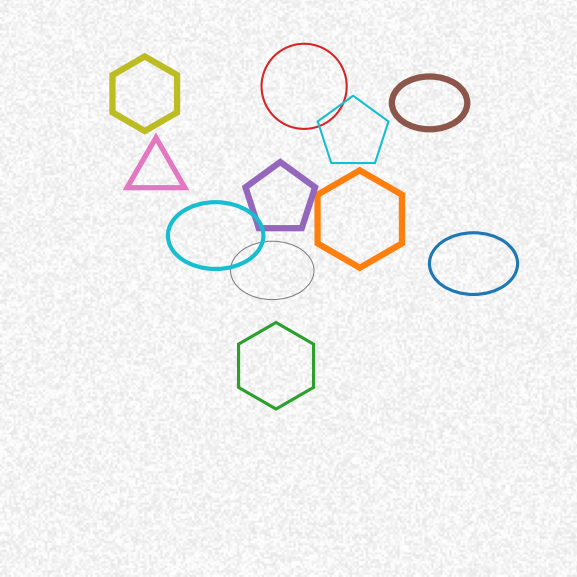[{"shape": "oval", "thickness": 1.5, "radius": 0.38, "center": [0.82, 0.543]}, {"shape": "hexagon", "thickness": 3, "radius": 0.42, "center": [0.623, 0.62]}, {"shape": "hexagon", "thickness": 1.5, "radius": 0.37, "center": [0.478, 0.366]}, {"shape": "circle", "thickness": 1, "radius": 0.37, "center": [0.527, 0.85]}, {"shape": "pentagon", "thickness": 3, "radius": 0.32, "center": [0.485, 0.655]}, {"shape": "oval", "thickness": 3, "radius": 0.33, "center": [0.744, 0.821]}, {"shape": "triangle", "thickness": 2.5, "radius": 0.29, "center": [0.27, 0.703]}, {"shape": "oval", "thickness": 0.5, "radius": 0.36, "center": [0.471, 0.531]}, {"shape": "hexagon", "thickness": 3, "radius": 0.32, "center": [0.251, 0.837]}, {"shape": "oval", "thickness": 2, "radius": 0.41, "center": [0.373, 0.591]}, {"shape": "pentagon", "thickness": 1, "radius": 0.32, "center": [0.611, 0.769]}]